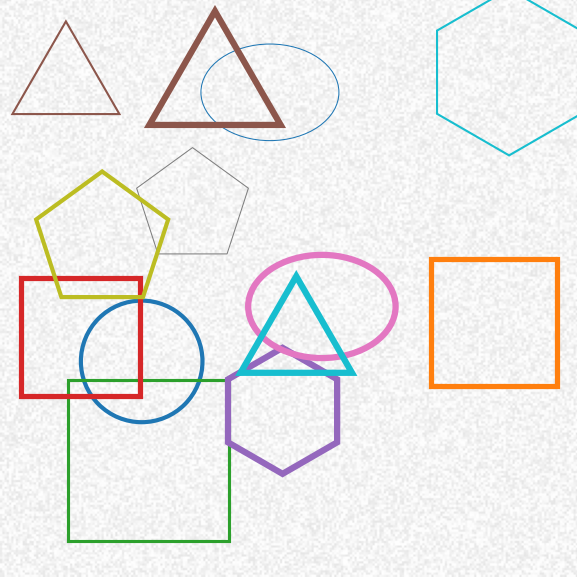[{"shape": "oval", "thickness": 0.5, "radius": 0.6, "center": [0.467, 0.839]}, {"shape": "circle", "thickness": 2, "radius": 0.53, "center": [0.245, 0.373]}, {"shape": "square", "thickness": 2.5, "radius": 0.55, "center": [0.855, 0.441]}, {"shape": "square", "thickness": 1.5, "radius": 0.7, "center": [0.257, 0.202]}, {"shape": "square", "thickness": 2.5, "radius": 0.51, "center": [0.139, 0.416]}, {"shape": "hexagon", "thickness": 3, "radius": 0.55, "center": [0.489, 0.288]}, {"shape": "triangle", "thickness": 3, "radius": 0.66, "center": [0.372, 0.848]}, {"shape": "triangle", "thickness": 1, "radius": 0.53, "center": [0.114, 0.855]}, {"shape": "oval", "thickness": 3, "radius": 0.64, "center": [0.557, 0.468]}, {"shape": "pentagon", "thickness": 0.5, "radius": 0.51, "center": [0.333, 0.642]}, {"shape": "pentagon", "thickness": 2, "radius": 0.6, "center": [0.177, 0.582]}, {"shape": "triangle", "thickness": 3, "radius": 0.56, "center": [0.513, 0.409]}, {"shape": "hexagon", "thickness": 1, "radius": 0.72, "center": [0.882, 0.874]}]